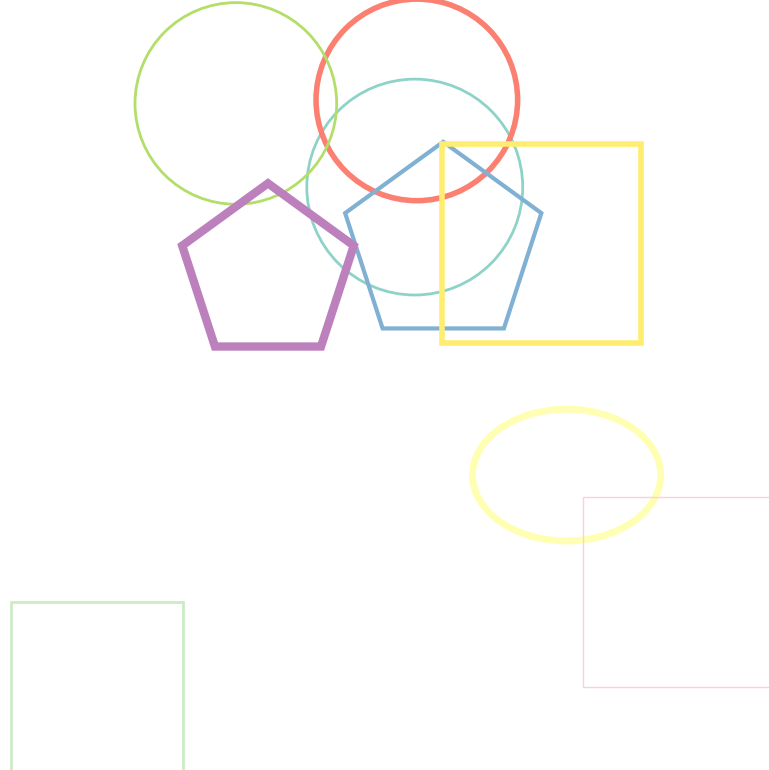[{"shape": "circle", "thickness": 1, "radius": 0.7, "center": [0.539, 0.757]}, {"shape": "oval", "thickness": 2.5, "radius": 0.61, "center": [0.736, 0.383]}, {"shape": "circle", "thickness": 2, "radius": 0.65, "center": [0.541, 0.87]}, {"shape": "pentagon", "thickness": 1.5, "radius": 0.67, "center": [0.576, 0.682]}, {"shape": "circle", "thickness": 1, "radius": 0.65, "center": [0.306, 0.866]}, {"shape": "square", "thickness": 0.5, "radius": 0.62, "center": [0.88, 0.232]}, {"shape": "pentagon", "thickness": 3, "radius": 0.59, "center": [0.348, 0.645]}, {"shape": "square", "thickness": 1, "radius": 0.56, "center": [0.126, 0.106]}, {"shape": "square", "thickness": 2, "radius": 0.65, "center": [0.704, 0.684]}]